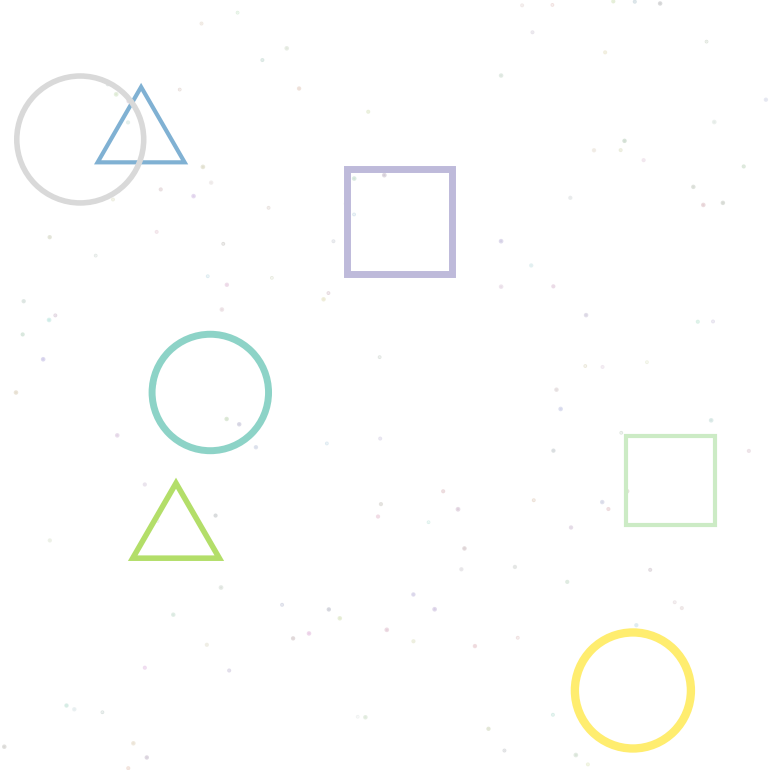[{"shape": "circle", "thickness": 2.5, "radius": 0.38, "center": [0.273, 0.49]}, {"shape": "square", "thickness": 2.5, "radius": 0.34, "center": [0.519, 0.712]}, {"shape": "triangle", "thickness": 1.5, "radius": 0.33, "center": [0.183, 0.822]}, {"shape": "triangle", "thickness": 2, "radius": 0.32, "center": [0.229, 0.308]}, {"shape": "circle", "thickness": 2, "radius": 0.41, "center": [0.104, 0.819]}, {"shape": "square", "thickness": 1.5, "radius": 0.29, "center": [0.87, 0.376]}, {"shape": "circle", "thickness": 3, "radius": 0.38, "center": [0.822, 0.103]}]